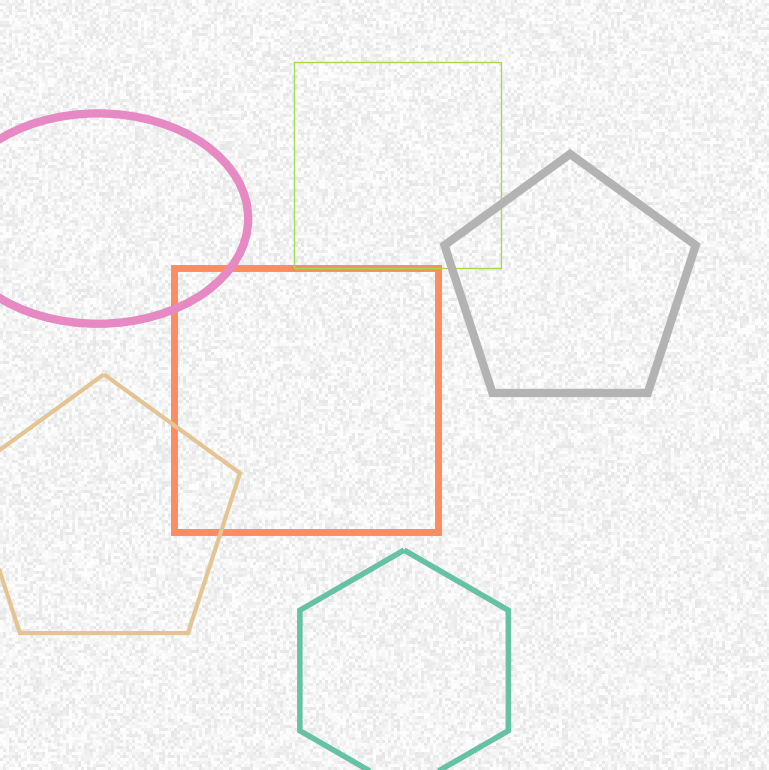[{"shape": "hexagon", "thickness": 2, "radius": 0.78, "center": [0.525, 0.129]}, {"shape": "square", "thickness": 2.5, "radius": 0.86, "center": [0.397, 0.481]}, {"shape": "oval", "thickness": 3, "radius": 0.98, "center": [0.127, 0.716]}, {"shape": "square", "thickness": 0.5, "radius": 0.67, "center": [0.516, 0.786]}, {"shape": "pentagon", "thickness": 1.5, "radius": 0.93, "center": [0.135, 0.328]}, {"shape": "pentagon", "thickness": 3, "radius": 0.86, "center": [0.74, 0.628]}]